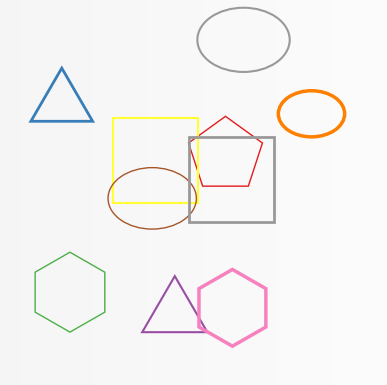[{"shape": "pentagon", "thickness": 1, "radius": 0.5, "center": [0.582, 0.598]}, {"shape": "triangle", "thickness": 2, "radius": 0.46, "center": [0.159, 0.731]}, {"shape": "hexagon", "thickness": 1, "radius": 0.52, "center": [0.181, 0.241]}, {"shape": "triangle", "thickness": 1.5, "radius": 0.49, "center": [0.451, 0.186]}, {"shape": "oval", "thickness": 2.5, "radius": 0.43, "center": [0.804, 0.704]}, {"shape": "square", "thickness": 1.5, "radius": 0.55, "center": [0.401, 0.584]}, {"shape": "oval", "thickness": 1, "radius": 0.57, "center": [0.393, 0.485]}, {"shape": "hexagon", "thickness": 2.5, "radius": 0.5, "center": [0.6, 0.2]}, {"shape": "square", "thickness": 2, "radius": 0.55, "center": [0.598, 0.533]}, {"shape": "oval", "thickness": 1.5, "radius": 0.6, "center": [0.628, 0.897]}]